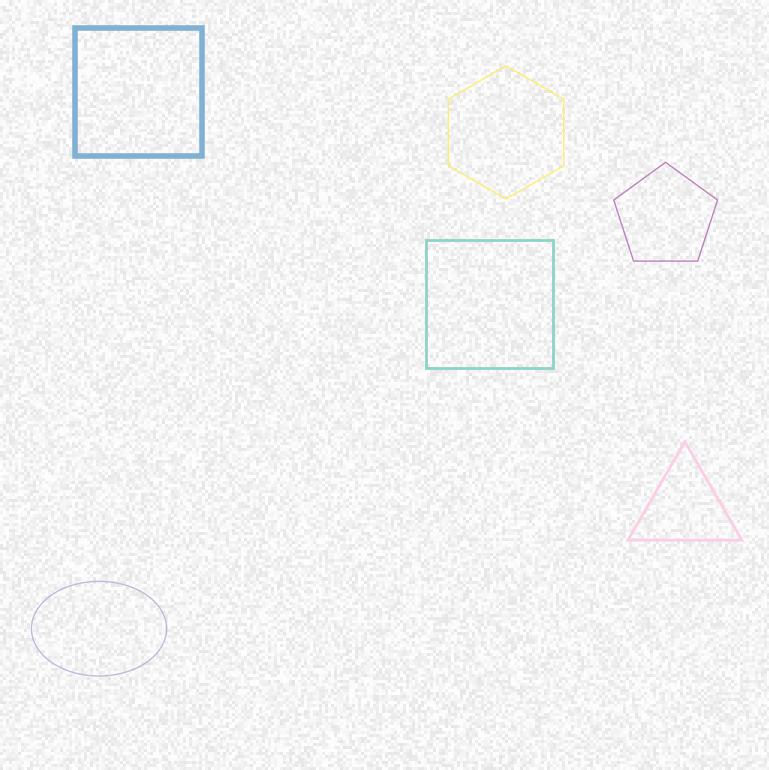[{"shape": "square", "thickness": 1, "radius": 0.41, "center": [0.636, 0.605]}, {"shape": "oval", "thickness": 0.5, "radius": 0.44, "center": [0.129, 0.184]}, {"shape": "square", "thickness": 2, "radius": 0.41, "center": [0.18, 0.881]}, {"shape": "triangle", "thickness": 1, "radius": 0.43, "center": [0.889, 0.341]}, {"shape": "pentagon", "thickness": 0.5, "radius": 0.35, "center": [0.864, 0.718]}, {"shape": "hexagon", "thickness": 0.5, "radius": 0.43, "center": [0.657, 0.828]}]